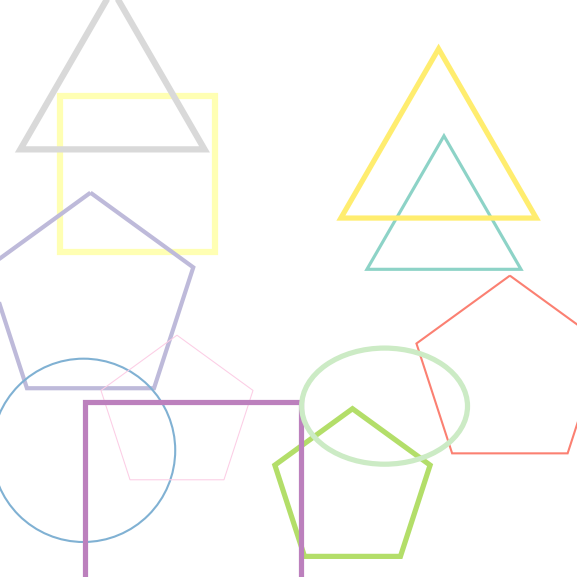[{"shape": "triangle", "thickness": 1.5, "radius": 0.77, "center": [0.769, 0.61]}, {"shape": "square", "thickness": 3, "radius": 0.67, "center": [0.239, 0.698]}, {"shape": "pentagon", "thickness": 2, "radius": 0.94, "center": [0.157, 0.478]}, {"shape": "pentagon", "thickness": 1, "radius": 0.85, "center": [0.883, 0.352]}, {"shape": "circle", "thickness": 1, "radius": 0.79, "center": [0.145, 0.219]}, {"shape": "pentagon", "thickness": 2.5, "radius": 0.71, "center": [0.61, 0.15]}, {"shape": "pentagon", "thickness": 0.5, "radius": 0.69, "center": [0.306, 0.28]}, {"shape": "triangle", "thickness": 3, "radius": 0.92, "center": [0.195, 0.833]}, {"shape": "square", "thickness": 2.5, "radius": 0.93, "center": [0.334, 0.116]}, {"shape": "oval", "thickness": 2.5, "radius": 0.72, "center": [0.666, 0.296]}, {"shape": "triangle", "thickness": 2.5, "radius": 0.98, "center": [0.759, 0.719]}]